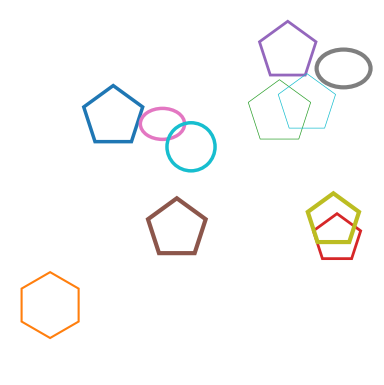[{"shape": "pentagon", "thickness": 2.5, "radius": 0.4, "center": [0.294, 0.697]}, {"shape": "hexagon", "thickness": 1.5, "radius": 0.43, "center": [0.13, 0.208]}, {"shape": "pentagon", "thickness": 0.5, "radius": 0.43, "center": [0.726, 0.708]}, {"shape": "pentagon", "thickness": 2, "radius": 0.32, "center": [0.875, 0.38]}, {"shape": "pentagon", "thickness": 2, "radius": 0.39, "center": [0.747, 0.868]}, {"shape": "pentagon", "thickness": 3, "radius": 0.39, "center": [0.459, 0.406]}, {"shape": "oval", "thickness": 2.5, "radius": 0.29, "center": [0.422, 0.678]}, {"shape": "oval", "thickness": 3, "radius": 0.35, "center": [0.892, 0.822]}, {"shape": "pentagon", "thickness": 3, "radius": 0.35, "center": [0.866, 0.428]}, {"shape": "pentagon", "thickness": 0.5, "radius": 0.39, "center": [0.797, 0.731]}, {"shape": "circle", "thickness": 2.5, "radius": 0.31, "center": [0.496, 0.619]}]